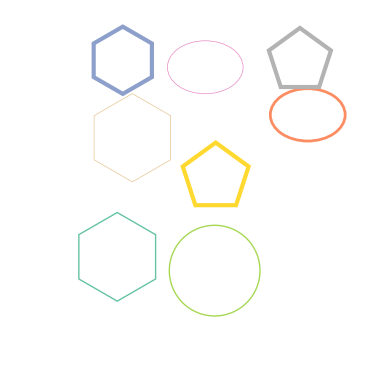[{"shape": "hexagon", "thickness": 1, "radius": 0.58, "center": [0.304, 0.333]}, {"shape": "oval", "thickness": 2, "radius": 0.49, "center": [0.799, 0.702]}, {"shape": "hexagon", "thickness": 3, "radius": 0.44, "center": [0.319, 0.843]}, {"shape": "oval", "thickness": 0.5, "radius": 0.49, "center": [0.533, 0.825]}, {"shape": "circle", "thickness": 1, "radius": 0.59, "center": [0.558, 0.297]}, {"shape": "pentagon", "thickness": 3, "radius": 0.45, "center": [0.56, 0.54]}, {"shape": "hexagon", "thickness": 0.5, "radius": 0.57, "center": [0.344, 0.642]}, {"shape": "pentagon", "thickness": 3, "radius": 0.42, "center": [0.779, 0.843]}]